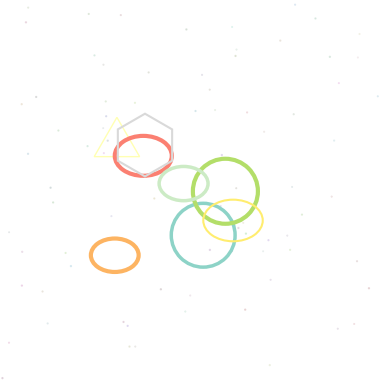[{"shape": "circle", "thickness": 2.5, "radius": 0.41, "center": [0.528, 0.389]}, {"shape": "triangle", "thickness": 1, "radius": 0.34, "center": [0.304, 0.627]}, {"shape": "oval", "thickness": 3, "radius": 0.37, "center": [0.372, 0.595]}, {"shape": "oval", "thickness": 3, "radius": 0.31, "center": [0.298, 0.337]}, {"shape": "circle", "thickness": 3, "radius": 0.42, "center": [0.585, 0.503]}, {"shape": "hexagon", "thickness": 1.5, "radius": 0.41, "center": [0.377, 0.623]}, {"shape": "oval", "thickness": 2.5, "radius": 0.32, "center": [0.477, 0.523]}, {"shape": "oval", "thickness": 1.5, "radius": 0.39, "center": [0.605, 0.427]}]